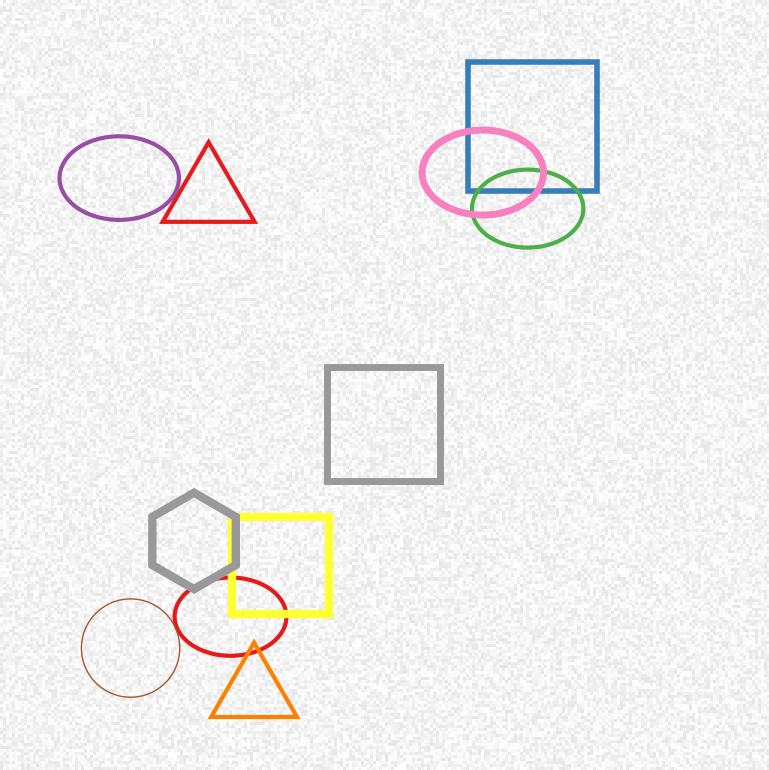[{"shape": "oval", "thickness": 1.5, "radius": 0.36, "center": [0.299, 0.199]}, {"shape": "triangle", "thickness": 1.5, "radius": 0.34, "center": [0.271, 0.746]}, {"shape": "square", "thickness": 2, "radius": 0.42, "center": [0.691, 0.836]}, {"shape": "oval", "thickness": 1.5, "radius": 0.36, "center": [0.685, 0.729]}, {"shape": "oval", "thickness": 1.5, "radius": 0.39, "center": [0.155, 0.769]}, {"shape": "triangle", "thickness": 1.5, "radius": 0.32, "center": [0.33, 0.101]}, {"shape": "square", "thickness": 3, "radius": 0.32, "center": [0.365, 0.266]}, {"shape": "circle", "thickness": 0.5, "radius": 0.32, "center": [0.17, 0.158]}, {"shape": "oval", "thickness": 2.5, "radius": 0.39, "center": [0.627, 0.776]}, {"shape": "hexagon", "thickness": 3, "radius": 0.31, "center": [0.252, 0.297]}, {"shape": "square", "thickness": 2.5, "radius": 0.37, "center": [0.498, 0.449]}]